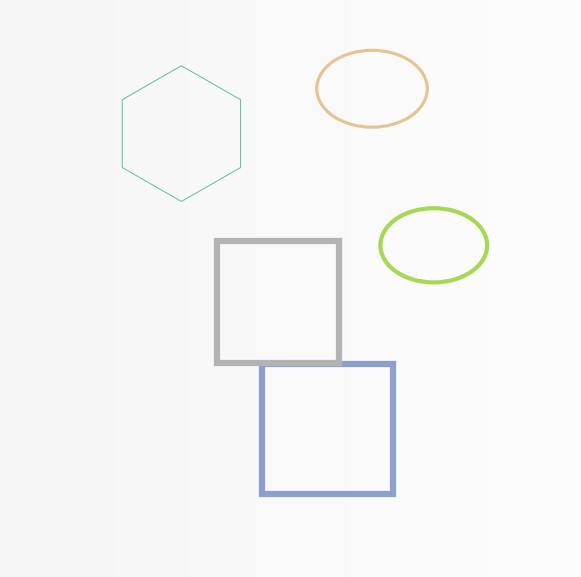[{"shape": "hexagon", "thickness": 0.5, "radius": 0.59, "center": [0.312, 0.768]}, {"shape": "square", "thickness": 3, "radius": 0.56, "center": [0.563, 0.257]}, {"shape": "oval", "thickness": 2, "radius": 0.46, "center": [0.746, 0.574]}, {"shape": "oval", "thickness": 1.5, "radius": 0.48, "center": [0.64, 0.845]}, {"shape": "square", "thickness": 3, "radius": 0.53, "center": [0.478, 0.476]}]